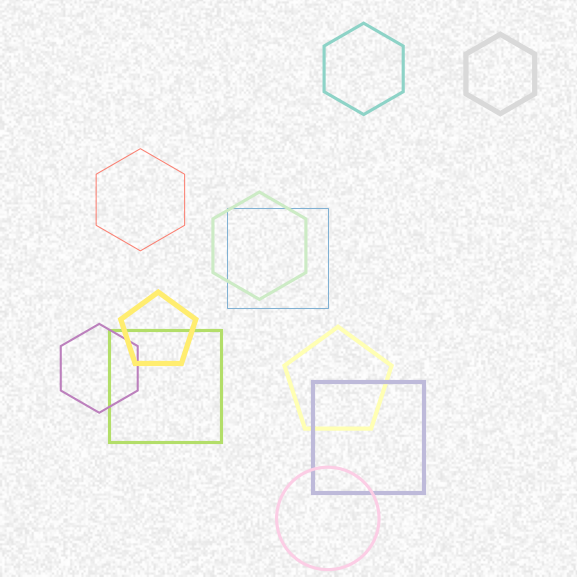[{"shape": "hexagon", "thickness": 1.5, "radius": 0.4, "center": [0.63, 0.88]}, {"shape": "pentagon", "thickness": 2, "radius": 0.49, "center": [0.585, 0.336]}, {"shape": "square", "thickness": 2, "radius": 0.48, "center": [0.639, 0.242]}, {"shape": "hexagon", "thickness": 0.5, "radius": 0.44, "center": [0.243, 0.653]}, {"shape": "square", "thickness": 0.5, "radius": 0.43, "center": [0.48, 0.552]}, {"shape": "square", "thickness": 1.5, "radius": 0.48, "center": [0.285, 0.331]}, {"shape": "circle", "thickness": 1.5, "radius": 0.44, "center": [0.568, 0.101]}, {"shape": "hexagon", "thickness": 2.5, "radius": 0.34, "center": [0.866, 0.871]}, {"shape": "hexagon", "thickness": 1, "radius": 0.38, "center": [0.172, 0.361]}, {"shape": "hexagon", "thickness": 1.5, "radius": 0.46, "center": [0.449, 0.574]}, {"shape": "pentagon", "thickness": 2.5, "radius": 0.34, "center": [0.274, 0.425]}]